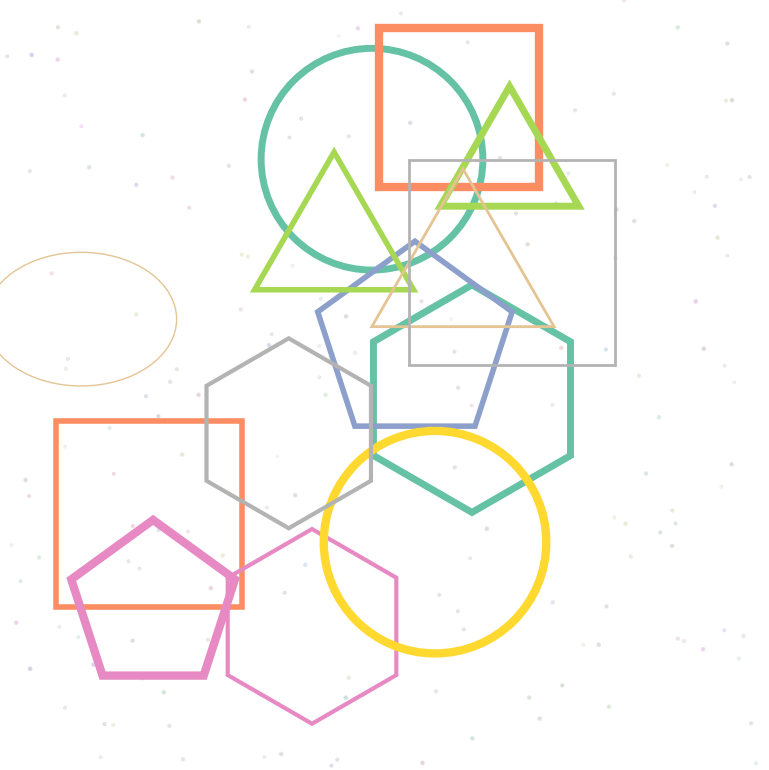[{"shape": "hexagon", "thickness": 2.5, "radius": 0.74, "center": [0.613, 0.482]}, {"shape": "circle", "thickness": 2.5, "radius": 0.72, "center": [0.483, 0.793]}, {"shape": "square", "thickness": 2, "radius": 0.6, "center": [0.194, 0.333]}, {"shape": "square", "thickness": 3, "radius": 0.52, "center": [0.596, 0.86]}, {"shape": "pentagon", "thickness": 2, "radius": 0.66, "center": [0.539, 0.554]}, {"shape": "pentagon", "thickness": 3, "radius": 0.56, "center": [0.199, 0.213]}, {"shape": "hexagon", "thickness": 1.5, "radius": 0.63, "center": [0.405, 0.187]}, {"shape": "triangle", "thickness": 2, "radius": 0.6, "center": [0.434, 0.683]}, {"shape": "triangle", "thickness": 2.5, "radius": 0.52, "center": [0.662, 0.784]}, {"shape": "circle", "thickness": 3, "radius": 0.72, "center": [0.565, 0.296]}, {"shape": "oval", "thickness": 0.5, "radius": 0.62, "center": [0.105, 0.586]}, {"shape": "triangle", "thickness": 1, "radius": 0.68, "center": [0.601, 0.644]}, {"shape": "square", "thickness": 1, "radius": 0.67, "center": [0.664, 0.659]}, {"shape": "hexagon", "thickness": 1.5, "radius": 0.62, "center": [0.375, 0.437]}]